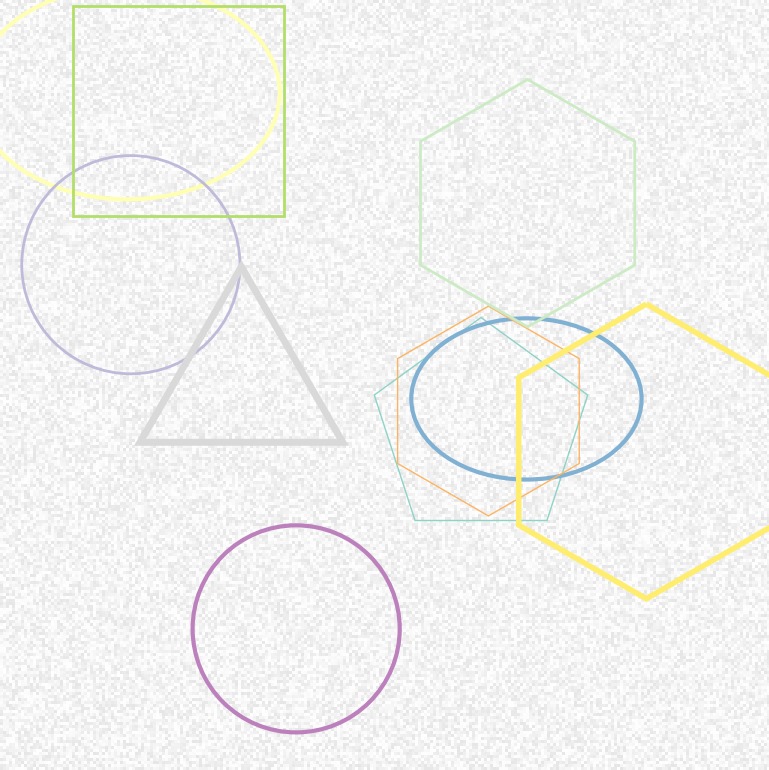[{"shape": "pentagon", "thickness": 0.5, "radius": 0.73, "center": [0.625, 0.442]}, {"shape": "oval", "thickness": 1.5, "radius": 0.99, "center": [0.166, 0.88]}, {"shape": "circle", "thickness": 1, "radius": 0.71, "center": [0.17, 0.656]}, {"shape": "oval", "thickness": 1.5, "radius": 0.75, "center": [0.684, 0.482]}, {"shape": "hexagon", "thickness": 0.5, "radius": 0.68, "center": [0.634, 0.466]}, {"shape": "square", "thickness": 1, "radius": 0.68, "center": [0.232, 0.856]}, {"shape": "triangle", "thickness": 2.5, "radius": 0.76, "center": [0.313, 0.502]}, {"shape": "circle", "thickness": 1.5, "radius": 0.67, "center": [0.385, 0.183]}, {"shape": "hexagon", "thickness": 1, "radius": 0.8, "center": [0.685, 0.736]}, {"shape": "hexagon", "thickness": 2, "radius": 0.96, "center": [0.839, 0.414]}]